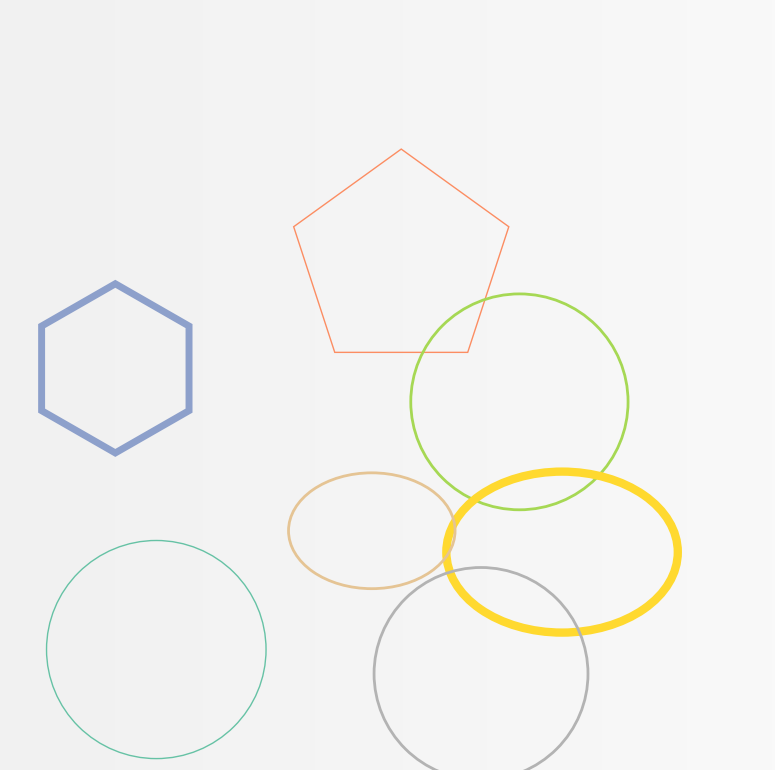[{"shape": "circle", "thickness": 0.5, "radius": 0.71, "center": [0.202, 0.156]}, {"shape": "pentagon", "thickness": 0.5, "radius": 0.73, "center": [0.518, 0.66]}, {"shape": "hexagon", "thickness": 2.5, "radius": 0.55, "center": [0.149, 0.522]}, {"shape": "circle", "thickness": 1, "radius": 0.7, "center": [0.67, 0.478]}, {"shape": "oval", "thickness": 3, "radius": 0.75, "center": [0.725, 0.283]}, {"shape": "oval", "thickness": 1, "radius": 0.54, "center": [0.48, 0.311]}, {"shape": "circle", "thickness": 1, "radius": 0.69, "center": [0.621, 0.125]}]